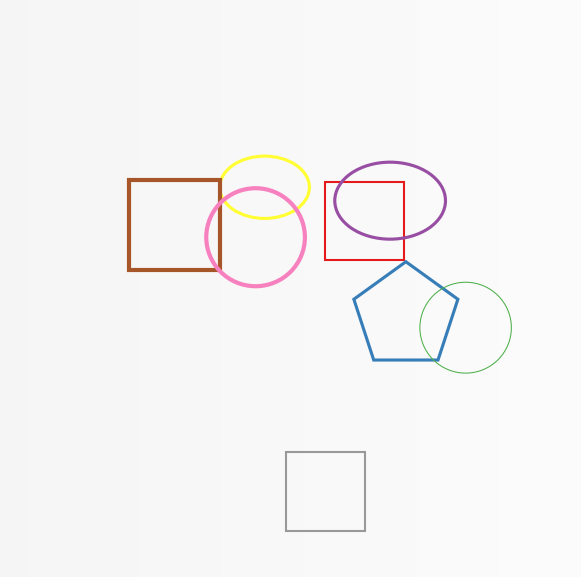[{"shape": "square", "thickness": 1, "radius": 0.34, "center": [0.627, 0.617]}, {"shape": "pentagon", "thickness": 1.5, "radius": 0.47, "center": [0.698, 0.452]}, {"shape": "circle", "thickness": 0.5, "radius": 0.39, "center": [0.801, 0.432]}, {"shape": "oval", "thickness": 1.5, "radius": 0.48, "center": [0.671, 0.652]}, {"shape": "oval", "thickness": 1.5, "radius": 0.39, "center": [0.455, 0.675]}, {"shape": "square", "thickness": 2, "radius": 0.39, "center": [0.3, 0.61]}, {"shape": "circle", "thickness": 2, "radius": 0.42, "center": [0.44, 0.588]}, {"shape": "square", "thickness": 1, "radius": 0.34, "center": [0.56, 0.148]}]